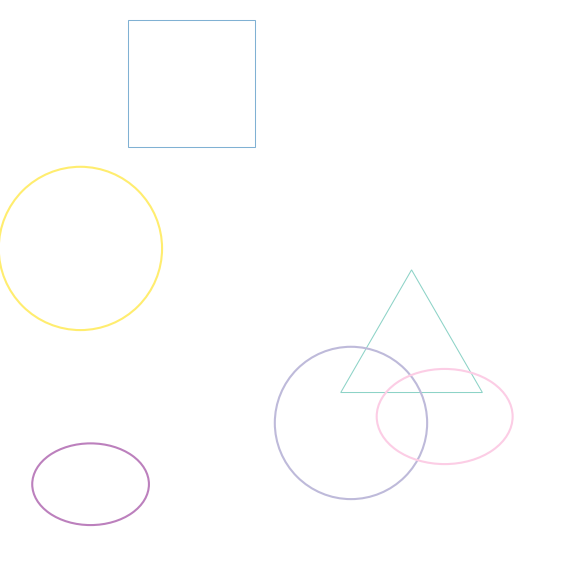[{"shape": "triangle", "thickness": 0.5, "radius": 0.71, "center": [0.713, 0.39]}, {"shape": "circle", "thickness": 1, "radius": 0.66, "center": [0.608, 0.267]}, {"shape": "square", "thickness": 0.5, "radius": 0.55, "center": [0.331, 0.854]}, {"shape": "oval", "thickness": 1, "radius": 0.59, "center": [0.77, 0.278]}, {"shape": "oval", "thickness": 1, "radius": 0.51, "center": [0.157, 0.161]}, {"shape": "circle", "thickness": 1, "radius": 0.71, "center": [0.139, 0.569]}]